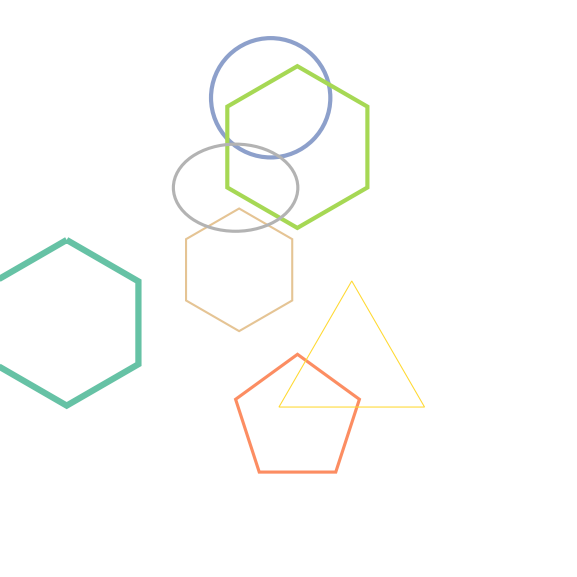[{"shape": "hexagon", "thickness": 3, "radius": 0.72, "center": [0.115, 0.44]}, {"shape": "pentagon", "thickness": 1.5, "radius": 0.56, "center": [0.515, 0.273]}, {"shape": "circle", "thickness": 2, "radius": 0.52, "center": [0.469, 0.83]}, {"shape": "hexagon", "thickness": 2, "radius": 0.7, "center": [0.515, 0.744]}, {"shape": "triangle", "thickness": 0.5, "radius": 0.73, "center": [0.609, 0.367]}, {"shape": "hexagon", "thickness": 1, "radius": 0.53, "center": [0.414, 0.532]}, {"shape": "oval", "thickness": 1.5, "radius": 0.54, "center": [0.408, 0.674]}]